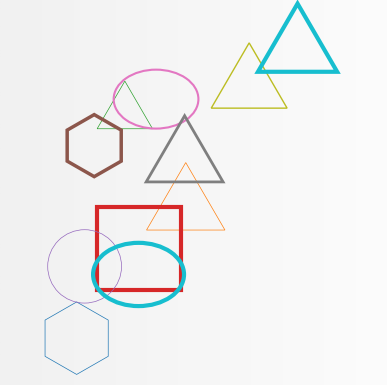[{"shape": "hexagon", "thickness": 0.5, "radius": 0.47, "center": [0.198, 0.122]}, {"shape": "triangle", "thickness": 0.5, "radius": 0.58, "center": [0.479, 0.461]}, {"shape": "triangle", "thickness": 0.5, "radius": 0.41, "center": [0.322, 0.707]}, {"shape": "square", "thickness": 3, "radius": 0.54, "center": [0.359, 0.355]}, {"shape": "circle", "thickness": 0.5, "radius": 0.48, "center": [0.218, 0.308]}, {"shape": "hexagon", "thickness": 2.5, "radius": 0.4, "center": [0.243, 0.622]}, {"shape": "oval", "thickness": 1.5, "radius": 0.55, "center": [0.403, 0.743]}, {"shape": "triangle", "thickness": 2, "radius": 0.57, "center": [0.476, 0.585]}, {"shape": "triangle", "thickness": 1, "radius": 0.57, "center": [0.643, 0.776]}, {"shape": "triangle", "thickness": 3, "radius": 0.59, "center": [0.768, 0.873]}, {"shape": "oval", "thickness": 3, "radius": 0.59, "center": [0.358, 0.287]}]